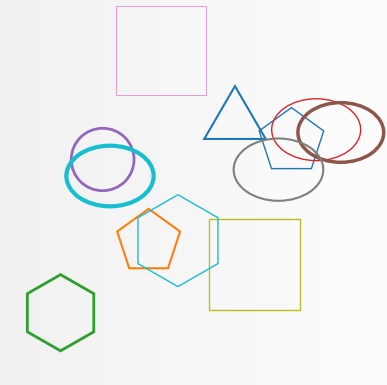[{"shape": "pentagon", "thickness": 1, "radius": 0.44, "center": [0.752, 0.633]}, {"shape": "triangle", "thickness": 1.5, "radius": 0.46, "center": [0.606, 0.685]}, {"shape": "pentagon", "thickness": 1.5, "radius": 0.43, "center": [0.384, 0.372]}, {"shape": "hexagon", "thickness": 2, "radius": 0.49, "center": [0.156, 0.188]}, {"shape": "oval", "thickness": 1, "radius": 0.57, "center": [0.816, 0.663]}, {"shape": "circle", "thickness": 2, "radius": 0.41, "center": [0.265, 0.586]}, {"shape": "oval", "thickness": 2.5, "radius": 0.55, "center": [0.879, 0.656]}, {"shape": "square", "thickness": 0.5, "radius": 0.58, "center": [0.415, 0.869]}, {"shape": "oval", "thickness": 1.5, "radius": 0.58, "center": [0.719, 0.559]}, {"shape": "square", "thickness": 1, "radius": 0.59, "center": [0.657, 0.313]}, {"shape": "hexagon", "thickness": 1, "radius": 0.6, "center": [0.459, 0.375]}, {"shape": "oval", "thickness": 3, "radius": 0.56, "center": [0.284, 0.543]}]